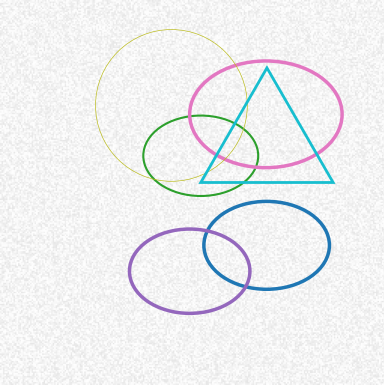[{"shape": "oval", "thickness": 2.5, "radius": 0.82, "center": [0.693, 0.363]}, {"shape": "oval", "thickness": 1.5, "radius": 0.75, "center": [0.521, 0.595]}, {"shape": "oval", "thickness": 2.5, "radius": 0.78, "center": [0.493, 0.296]}, {"shape": "oval", "thickness": 2.5, "radius": 0.99, "center": [0.691, 0.703]}, {"shape": "circle", "thickness": 0.5, "radius": 0.99, "center": [0.445, 0.726]}, {"shape": "triangle", "thickness": 2, "radius": 0.99, "center": [0.693, 0.625]}]